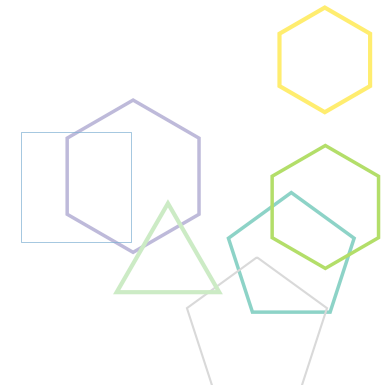[{"shape": "pentagon", "thickness": 2.5, "radius": 0.86, "center": [0.757, 0.328]}, {"shape": "hexagon", "thickness": 2.5, "radius": 0.99, "center": [0.346, 0.542]}, {"shape": "square", "thickness": 0.5, "radius": 0.71, "center": [0.197, 0.514]}, {"shape": "hexagon", "thickness": 2.5, "radius": 0.8, "center": [0.845, 0.462]}, {"shape": "pentagon", "thickness": 1.5, "radius": 0.96, "center": [0.667, 0.14]}, {"shape": "triangle", "thickness": 3, "radius": 0.77, "center": [0.436, 0.318]}, {"shape": "hexagon", "thickness": 3, "radius": 0.68, "center": [0.844, 0.844]}]